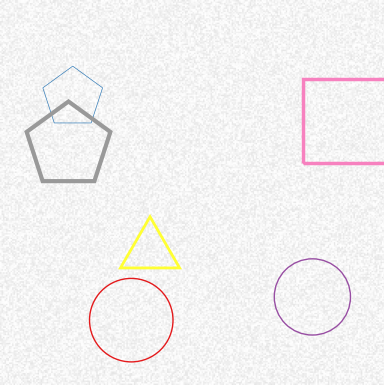[{"shape": "circle", "thickness": 1, "radius": 0.54, "center": [0.341, 0.168]}, {"shape": "pentagon", "thickness": 0.5, "radius": 0.41, "center": [0.189, 0.747]}, {"shape": "circle", "thickness": 1, "radius": 0.49, "center": [0.811, 0.229]}, {"shape": "triangle", "thickness": 2, "radius": 0.44, "center": [0.39, 0.348]}, {"shape": "square", "thickness": 2.5, "radius": 0.54, "center": [0.895, 0.686]}, {"shape": "pentagon", "thickness": 3, "radius": 0.57, "center": [0.178, 0.622]}]